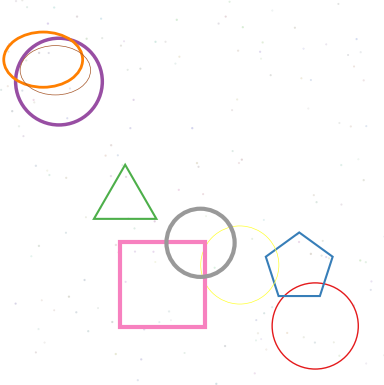[{"shape": "circle", "thickness": 1, "radius": 0.56, "center": [0.819, 0.153]}, {"shape": "pentagon", "thickness": 1.5, "radius": 0.46, "center": [0.777, 0.305]}, {"shape": "triangle", "thickness": 1.5, "radius": 0.47, "center": [0.325, 0.478]}, {"shape": "circle", "thickness": 2.5, "radius": 0.56, "center": [0.153, 0.788]}, {"shape": "oval", "thickness": 2, "radius": 0.51, "center": [0.112, 0.845]}, {"shape": "circle", "thickness": 0.5, "radius": 0.51, "center": [0.623, 0.312]}, {"shape": "oval", "thickness": 0.5, "radius": 0.46, "center": [0.144, 0.817]}, {"shape": "square", "thickness": 3, "radius": 0.55, "center": [0.423, 0.262]}, {"shape": "circle", "thickness": 3, "radius": 0.44, "center": [0.521, 0.369]}]